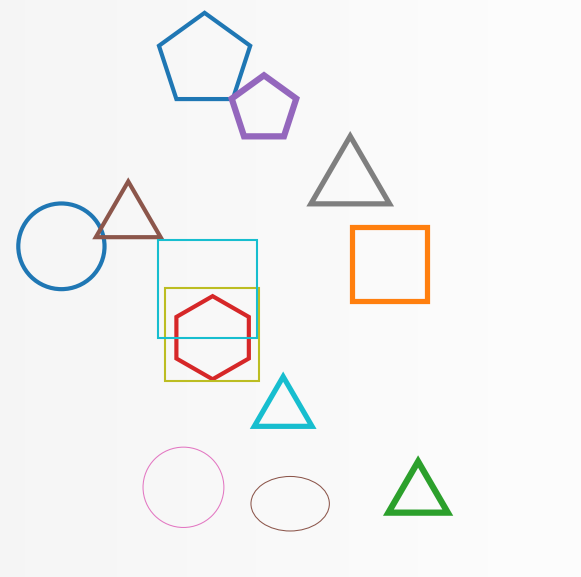[{"shape": "pentagon", "thickness": 2, "radius": 0.41, "center": [0.352, 0.894]}, {"shape": "circle", "thickness": 2, "radius": 0.37, "center": [0.106, 0.573]}, {"shape": "square", "thickness": 2.5, "radius": 0.32, "center": [0.671, 0.542]}, {"shape": "triangle", "thickness": 3, "radius": 0.3, "center": [0.719, 0.141]}, {"shape": "hexagon", "thickness": 2, "radius": 0.36, "center": [0.366, 0.414]}, {"shape": "pentagon", "thickness": 3, "radius": 0.29, "center": [0.454, 0.81]}, {"shape": "oval", "thickness": 0.5, "radius": 0.34, "center": [0.499, 0.127]}, {"shape": "triangle", "thickness": 2, "radius": 0.32, "center": [0.221, 0.621]}, {"shape": "circle", "thickness": 0.5, "radius": 0.35, "center": [0.316, 0.155]}, {"shape": "triangle", "thickness": 2.5, "radius": 0.39, "center": [0.603, 0.685]}, {"shape": "square", "thickness": 1, "radius": 0.4, "center": [0.365, 0.419]}, {"shape": "square", "thickness": 1, "radius": 0.42, "center": [0.357, 0.499]}, {"shape": "triangle", "thickness": 2.5, "radius": 0.29, "center": [0.487, 0.29]}]